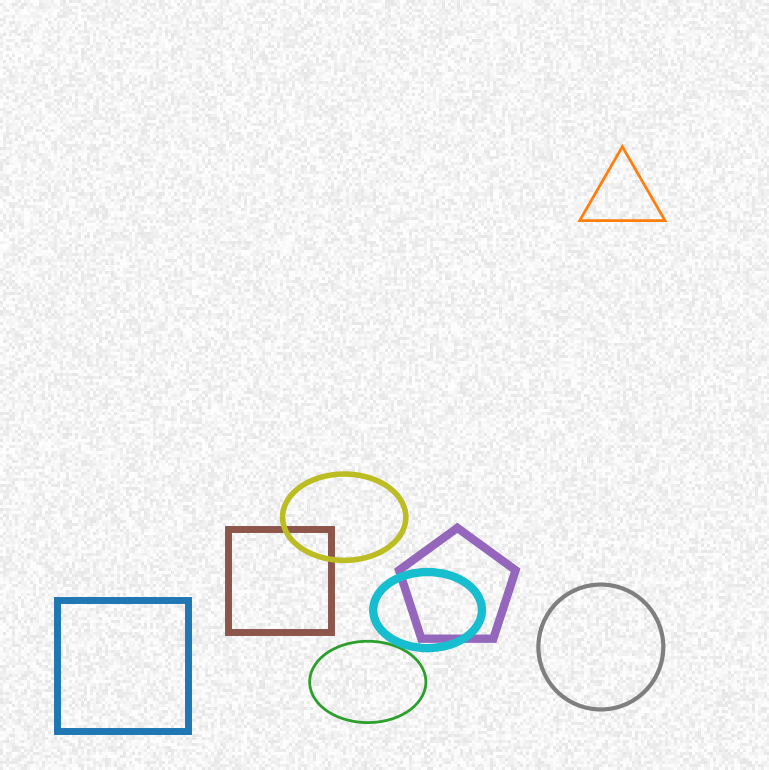[{"shape": "square", "thickness": 2.5, "radius": 0.43, "center": [0.159, 0.135]}, {"shape": "triangle", "thickness": 1, "radius": 0.32, "center": [0.808, 0.746]}, {"shape": "oval", "thickness": 1, "radius": 0.38, "center": [0.478, 0.114]}, {"shape": "pentagon", "thickness": 3, "radius": 0.4, "center": [0.594, 0.235]}, {"shape": "square", "thickness": 2.5, "radius": 0.33, "center": [0.363, 0.246]}, {"shape": "circle", "thickness": 1.5, "radius": 0.41, "center": [0.78, 0.16]}, {"shape": "oval", "thickness": 2, "radius": 0.4, "center": [0.447, 0.328]}, {"shape": "oval", "thickness": 3, "radius": 0.35, "center": [0.555, 0.208]}]